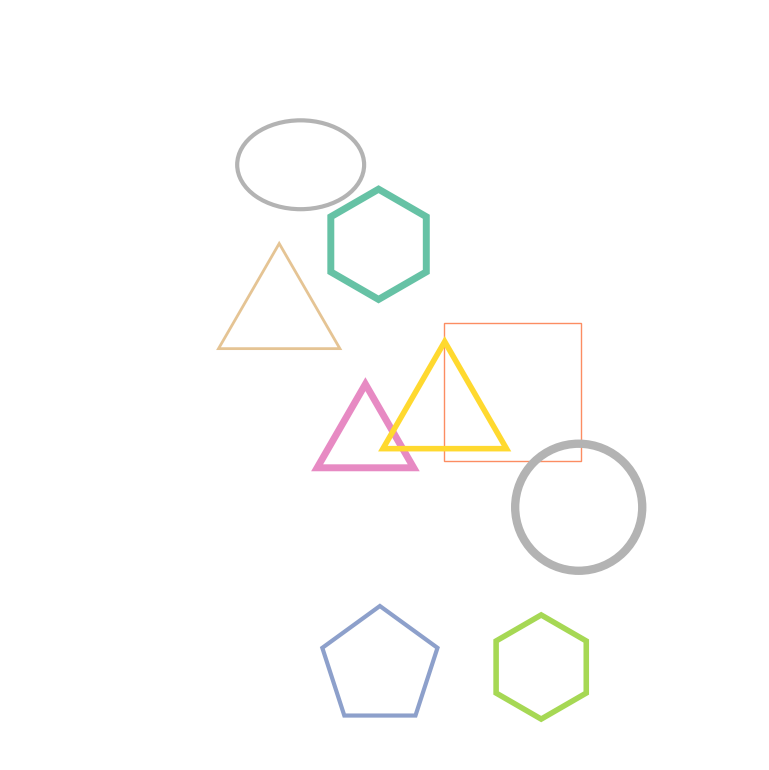[{"shape": "hexagon", "thickness": 2.5, "radius": 0.36, "center": [0.492, 0.683]}, {"shape": "square", "thickness": 0.5, "radius": 0.45, "center": [0.666, 0.491]}, {"shape": "pentagon", "thickness": 1.5, "radius": 0.39, "center": [0.493, 0.134]}, {"shape": "triangle", "thickness": 2.5, "radius": 0.36, "center": [0.475, 0.429]}, {"shape": "hexagon", "thickness": 2, "radius": 0.34, "center": [0.703, 0.134]}, {"shape": "triangle", "thickness": 2, "radius": 0.46, "center": [0.578, 0.464]}, {"shape": "triangle", "thickness": 1, "radius": 0.46, "center": [0.363, 0.593]}, {"shape": "circle", "thickness": 3, "radius": 0.41, "center": [0.752, 0.341]}, {"shape": "oval", "thickness": 1.5, "radius": 0.41, "center": [0.39, 0.786]}]